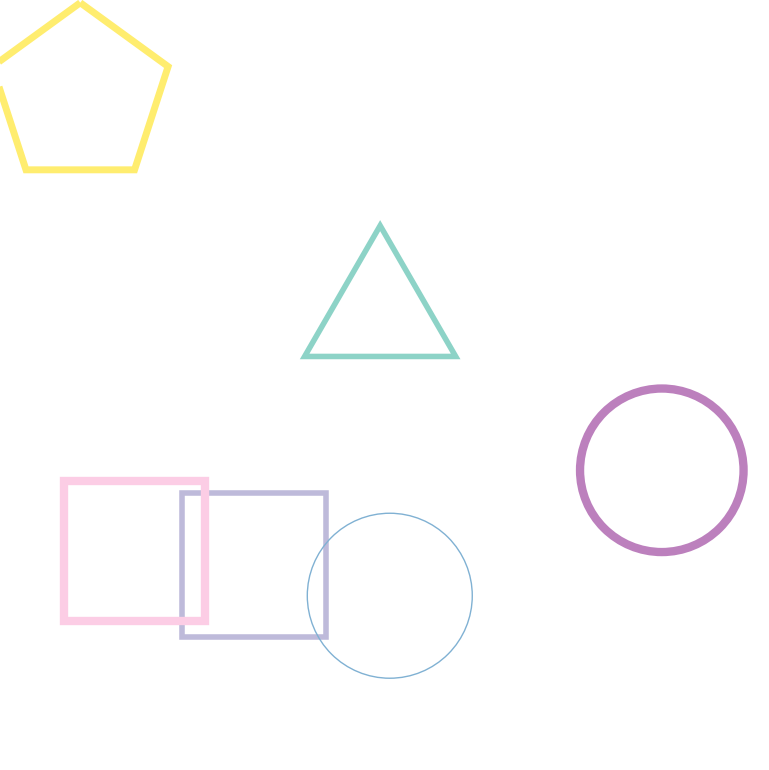[{"shape": "triangle", "thickness": 2, "radius": 0.57, "center": [0.494, 0.594]}, {"shape": "square", "thickness": 2, "radius": 0.47, "center": [0.33, 0.266]}, {"shape": "circle", "thickness": 0.5, "radius": 0.54, "center": [0.506, 0.226]}, {"shape": "square", "thickness": 3, "radius": 0.46, "center": [0.174, 0.284]}, {"shape": "circle", "thickness": 3, "radius": 0.53, "center": [0.859, 0.389]}, {"shape": "pentagon", "thickness": 2.5, "radius": 0.6, "center": [0.104, 0.877]}]